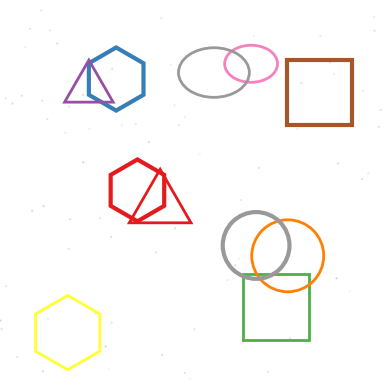[{"shape": "triangle", "thickness": 2, "radius": 0.46, "center": [0.416, 0.468]}, {"shape": "hexagon", "thickness": 3, "radius": 0.4, "center": [0.357, 0.506]}, {"shape": "hexagon", "thickness": 3, "radius": 0.41, "center": [0.302, 0.795]}, {"shape": "square", "thickness": 2, "radius": 0.43, "center": [0.718, 0.203]}, {"shape": "triangle", "thickness": 2, "radius": 0.36, "center": [0.231, 0.771]}, {"shape": "circle", "thickness": 2, "radius": 0.47, "center": [0.747, 0.336]}, {"shape": "hexagon", "thickness": 2, "radius": 0.48, "center": [0.176, 0.136]}, {"shape": "square", "thickness": 3, "radius": 0.42, "center": [0.829, 0.76]}, {"shape": "oval", "thickness": 2, "radius": 0.34, "center": [0.652, 0.834]}, {"shape": "circle", "thickness": 3, "radius": 0.43, "center": [0.665, 0.362]}, {"shape": "oval", "thickness": 2, "radius": 0.46, "center": [0.556, 0.812]}]